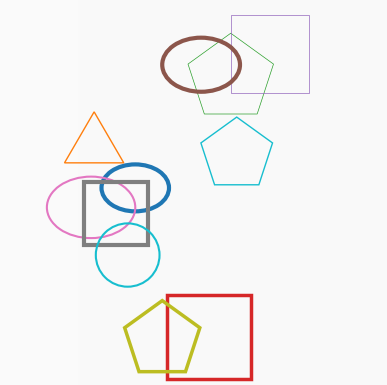[{"shape": "oval", "thickness": 3, "radius": 0.44, "center": [0.349, 0.512]}, {"shape": "triangle", "thickness": 1, "radius": 0.44, "center": [0.243, 0.621]}, {"shape": "pentagon", "thickness": 0.5, "radius": 0.58, "center": [0.595, 0.798]}, {"shape": "square", "thickness": 2.5, "radius": 0.54, "center": [0.54, 0.124]}, {"shape": "square", "thickness": 0.5, "radius": 0.51, "center": [0.697, 0.86]}, {"shape": "oval", "thickness": 3, "radius": 0.5, "center": [0.519, 0.832]}, {"shape": "oval", "thickness": 1.5, "radius": 0.57, "center": [0.235, 0.461]}, {"shape": "square", "thickness": 3, "radius": 0.41, "center": [0.299, 0.445]}, {"shape": "pentagon", "thickness": 2.5, "radius": 0.51, "center": [0.419, 0.117]}, {"shape": "circle", "thickness": 1.5, "radius": 0.41, "center": [0.329, 0.338]}, {"shape": "pentagon", "thickness": 1, "radius": 0.49, "center": [0.611, 0.599]}]